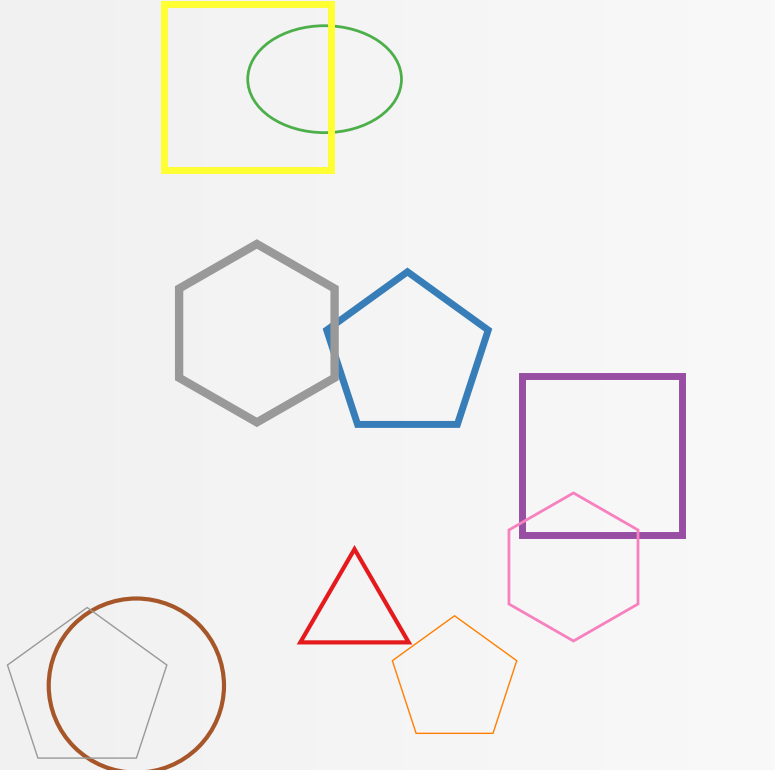[{"shape": "triangle", "thickness": 1.5, "radius": 0.4, "center": [0.457, 0.206]}, {"shape": "pentagon", "thickness": 2.5, "radius": 0.55, "center": [0.526, 0.537]}, {"shape": "oval", "thickness": 1, "radius": 0.5, "center": [0.419, 0.897]}, {"shape": "square", "thickness": 2.5, "radius": 0.52, "center": [0.777, 0.408]}, {"shape": "pentagon", "thickness": 0.5, "radius": 0.42, "center": [0.587, 0.116]}, {"shape": "square", "thickness": 2.5, "radius": 0.54, "center": [0.32, 0.887]}, {"shape": "circle", "thickness": 1.5, "radius": 0.57, "center": [0.176, 0.11]}, {"shape": "hexagon", "thickness": 1, "radius": 0.48, "center": [0.74, 0.264]}, {"shape": "hexagon", "thickness": 3, "radius": 0.58, "center": [0.331, 0.567]}, {"shape": "pentagon", "thickness": 0.5, "radius": 0.54, "center": [0.112, 0.103]}]